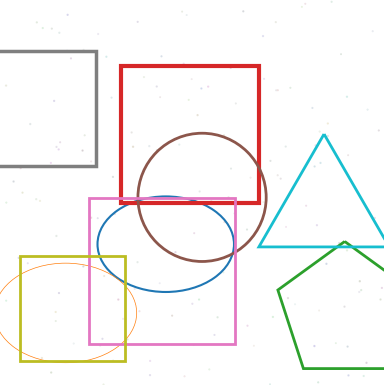[{"shape": "oval", "thickness": 1.5, "radius": 0.89, "center": [0.431, 0.366]}, {"shape": "oval", "thickness": 0.5, "radius": 0.92, "center": [0.17, 0.187]}, {"shape": "pentagon", "thickness": 2, "radius": 0.91, "center": [0.895, 0.19]}, {"shape": "square", "thickness": 3, "radius": 0.89, "center": [0.494, 0.651]}, {"shape": "circle", "thickness": 2, "radius": 0.83, "center": [0.525, 0.487]}, {"shape": "square", "thickness": 2, "radius": 0.95, "center": [0.422, 0.296]}, {"shape": "square", "thickness": 2.5, "radius": 0.75, "center": [0.101, 0.718]}, {"shape": "square", "thickness": 2, "radius": 0.68, "center": [0.188, 0.199]}, {"shape": "triangle", "thickness": 2, "radius": 0.98, "center": [0.842, 0.456]}]